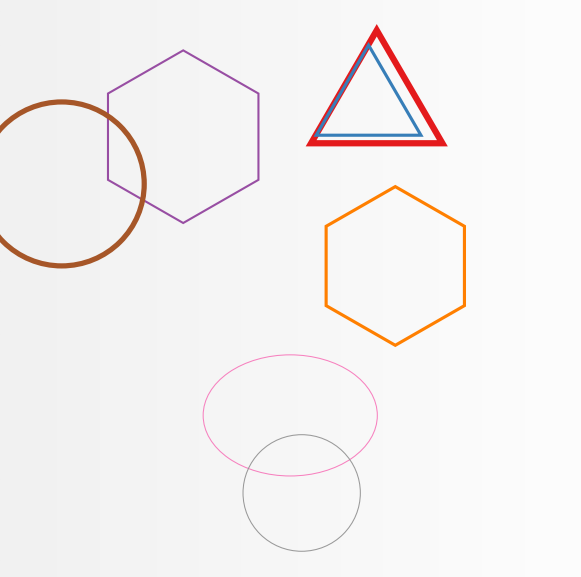[{"shape": "triangle", "thickness": 3, "radius": 0.65, "center": [0.648, 0.816]}, {"shape": "triangle", "thickness": 1.5, "radius": 0.52, "center": [0.634, 0.817]}, {"shape": "hexagon", "thickness": 1, "radius": 0.75, "center": [0.315, 0.762]}, {"shape": "hexagon", "thickness": 1.5, "radius": 0.69, "center": [0.68, 0.539]}, {"shape": "circle", "thickness": 2.5, "radius": 0.71, "center": [0.106, 0.681]}, {"shape": "oval", "thickness": 0.5, "radius": 0.75, "center": [0.499, 0.28]}, {"shape": "circle", "thickness": 0.5, "radius": 0.5, "center": [0.519, 0.145]}]